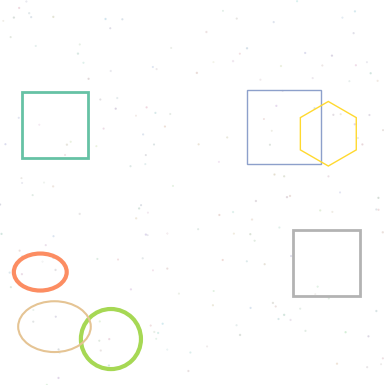[{"shape": "square", "thickness": 2, "radius": 0.43, "center": [0.144, 0.675]}, {"shape": "oval", "thickness": 3, "radius": 0.34, "center": [0.105, 0.293]}, {"shape": "square", "thickness": 1, "radius": 0.48, "center": [0.737, 0.671]}, {"shape": "circle", "thickness": 3, "radius": 0.39, "center": [0.288, 0.119]}, {"shape": "hexagon", "thickness": 1, "radius": 0.42, "center": [0.853, 0.653]}, {"shape": "oval", "thickness": 1.5, "radius": 0.47, "center": [0.141, 0.152]}, {"shape": "square", "thickness": 2, "radius": 0.43, "center": [0.848, 0.318]}]